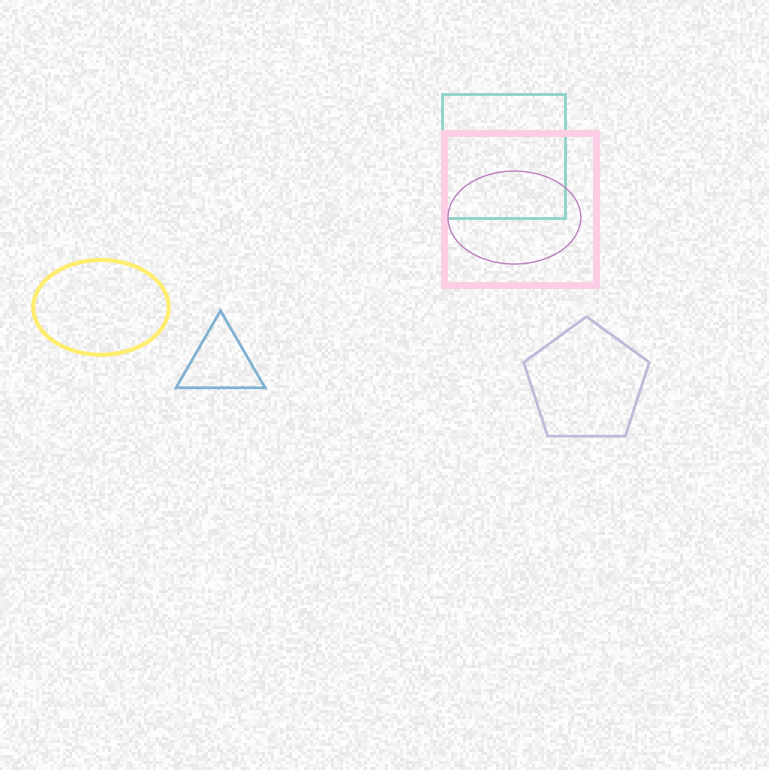[{"shape": "square", "thickness": 1, "radius": 0.4, "center": [0.654, 0.797]}, {"shape": "pentagon", "thickness": 1, "radius": 0.43, "center": [0.762, 0.503]}, {"shape": "triangle", "thickness": 1, "radius": 0.33, "center": [0.286, 0.53]}, {"shape": "square", "thickness": 2.5, "radius": 0.49, "center": [0.676, 0.729]}, {"shape": "oval", "thickness": 0.5, "radius": 0.43, "center": [0.668, 0.717]}, {"shape": "oval", "thickness": 1.5, "radius": 0.44, "center": [0.131, 0.601]}]